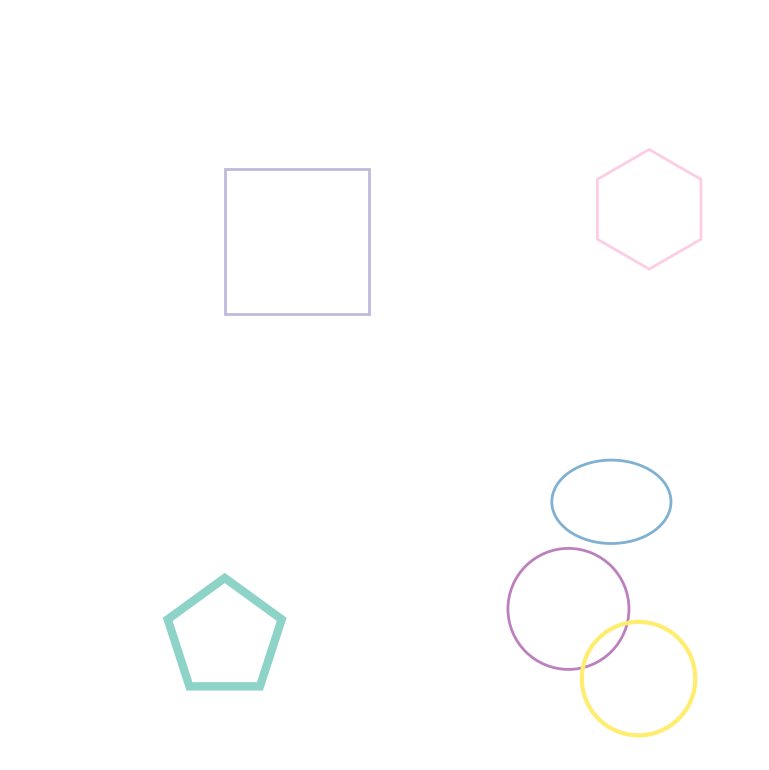[{"shape": "pentagon", "thickness": 3, "radius": 0.39, "center": [0.292, 0.172]}, {"shape": "square", "thickness": 1, "radius": 0.47, "center": [0.386, 0.686]}, {"shape": "oval", "thickness": 1, "radius": 0.39, "center": [0.794, 0.348]}, {"shape": "hexagon", "thickness": 1, "radius": 0.39, "center": [0.843, 0.728]}, {"shape": "circle", "thickness": 1, "radius": 0.39, "center": [0.738, 0.209]}, {"shape": "circle", "thickness": 1.5, "radius": 0.37, "center": [0.829, 0.119]}]